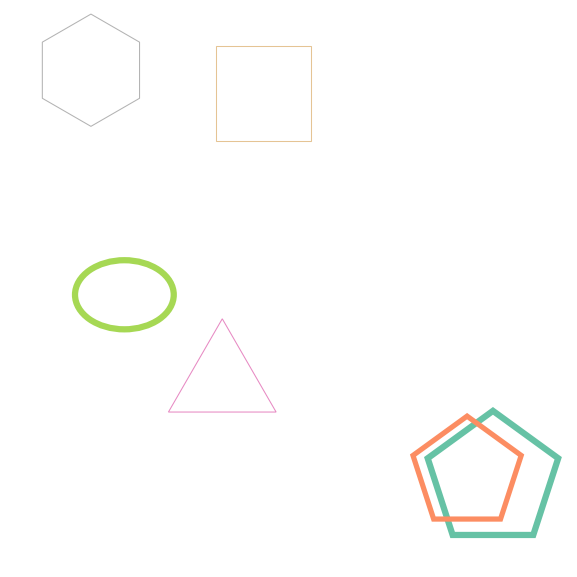[{"shape": "pentagon", "thickness": 3, "radius": 0.59, "center": [0.854, 0.169]}, {"shape": "pentagon", "thickness": 2.5, "radius": 0.49, "center": [0.809, 0.18]}, {"shape": "triangle", "thickness": 0.5, "radius": 0.54, "center": [0.385, 0.339]}, {"shape": "oval", "thickness": 3, "radius": 0.43, "center": [0.215, 0.489]}, {"shape": "square", "thickness": 0.5, "radius": 0.41, "center": [0.456, 0.837]}, {"shape": "hexagon", "thickness": 0.5, "radius": 0.49, "center": [0.157, 0.878]}]